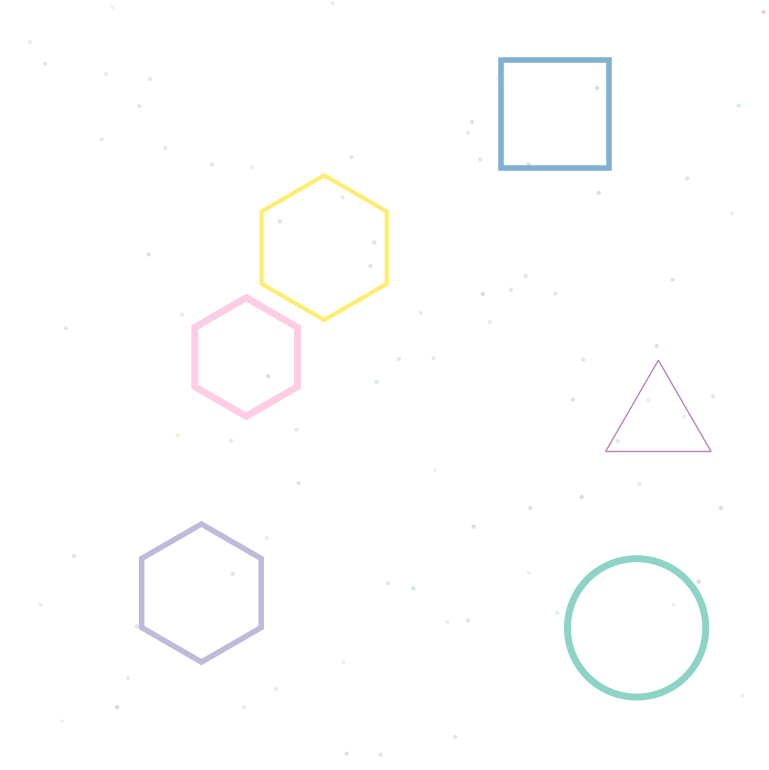[{"shape": "circle", "thickness": 2.5, "radius": 0.45, "center": [0.827, 0.185]}, {"shape": "hexagon", "thickness": 2, "radius": 0.45, "center": [0.262, 0.23]}, {"shape": "square", "thickness": 2, "radius": 0.35, "center": [0.721, 0.852]}, {"shape": "hexagon", "thickness": 2.5, "radius": 0.39, "center": [0.32, 0.536]}, {"shape": "triangle", "thickness": 0.5, "radius": 0.4, "center": [0.855, 0.453]}, {"shape": "hexagon", "thickness": 1.5, "radius": 0.47, "center": [0.421, 0.678]}]